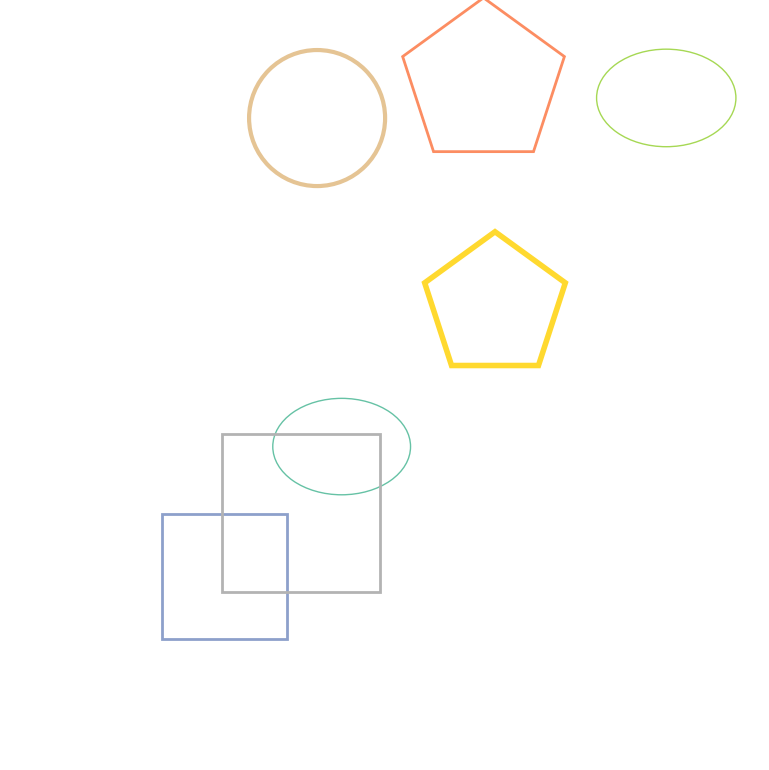[{"shape": "oval", "thickness": 0.5, "radius": 0.45, "center": [0.444, 0.42]}, {"shape": "pentagon", "thickness": 1, "radius": 0.55, "center": [0.628, 0.892]}, {"shape": "square", "thickness": 1, "radius": 0.41, "center": [0.291, 0.252]}, {"shape": "oval", "thickness": 0.5, "radius": 0.45, "center": [0.865, 0.873]}, {"shape": "pentagon", "thickness": 2, "radius": 0.48, "center": [0.643, 0.603]}, {"shape": "circle", "thickness": 1.5, "radius": 0.44, "center": [0.412, 0.847]}, {"shape": "square", "thickness": 1, "radius": 0.51, "center": [0.391, 0.334]}]